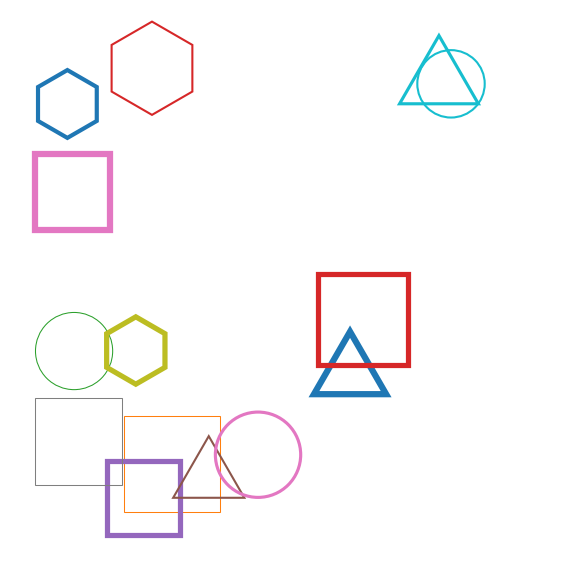[{"shape": "hexagon", "thickness": 2, "radius": 0.29, "center": [0.117, 0.819]}, {"shape": "triangle", "thickness": 3, "radius": 0.36, "center": [0.606, 0.353]}, {"shape": "square", "thickness": 0.5, "radius": 0.42, "center": [0.298, 0.196]}, {"shape": "circle", "thickness": 0.5, "radius": 0.33, "center": [0.128, 0.391]}, {"shape": "square", "thickness": 2.5, "radius": 0.39, "center": [0.629, 0.446]}, {"shape": "hexagon", "thickness": 1, "radius": 0.4, "center": [0.263, 0.881]}, {"shape": "square", "thickness": 2.5, "radius": 0.32, "center": [0.248, 0.137]}, {"shape": "triangle", "thickness": 1, "radius": 0.36, "center": [0.361, 0.173]}, {"shape": "square", "thickness": 3, "radius": 0.33, "center": [0.125, 0.666]}, {"shape": "circle", "thickness": 1.5, "radius": 0.37, "center": [0.447, 0.212]}, {"shape": "square", "thickness": 0.5, "radius": 0.38, "center": [0.136, 0.234]}, {"shape": "hexagon", "thickness": 2.5, "radius": 0.29, "center": [0.235, 0.392]}, {"shape": "triangle", "thickness": 1.5, "radius": 0.39, "center": [0.76, 0.859]}, {"shape": "circle", "thickness": 1, "radius": 0.29, "center": [0.781, 0.854]}]